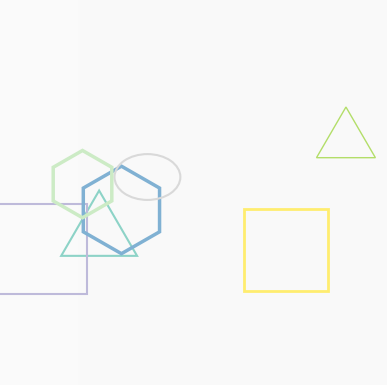[{"shape": "triangle", "thickness": 1.5, "radius": 0.57, "center": [0.256, 0.392]}, {"shape": "square", "thickness": 1.5, "radius": 0.58, "center": [0.108, 0.353]}, {"shape": "hexagon", "thickness": 2.5, "radius": 0.57, "center": [0.313, 0.455]}, {"shape": "triangle", "thickness": 1, "radius": 0.44, "center": [0.893, 0.634]}, {"shape": "oval", "thickness": 1.5, "radius": 0.43, "center": [0.38, 0.54]}, {"shape": "hexagon", "thickness": 2.5, "radius": 0.44, "center": [0.213, 0.522]}, {"shape": "square", "thickness": 2, "radius": 0.54, "center": [0.738, 0.351]}]